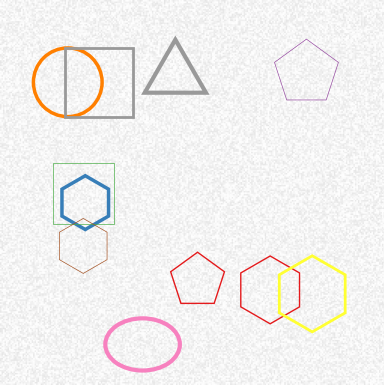[{"shape": "hexagon", "thickness": 1, "radius": 0.44, "center": [0.702, 0.247]}, {"shape": "pentagon", "thickness": 1, "radius": 0.37, "center": [0.513, 0.271]}, {"shape": "hexagon", "thickness": 2.5, "radius": 0.35, "center": [0.221, 0.474]}, {"shape": "square", "thickness": 0.5, "radius": 0.39, "center": [0.217, 0.497]}, {"shape": "pentagon", "thickness": 0.5, "radius": 0.44, "center": [0.796, 0.811]}, {"shape": "circle", "thickness": 2.5, "radius": 0.45, "center": [0.176, 0.786]}, {"shape": "hexagon", "thickness": 2, "radius": 0.49, "center": [0.811, 0.237]}, {"shape": "hexagon", "thickness": 0.5, "radius": 0.36, "center": [0.216, 0.361]}, {"shape": "oval", "thickness": 3, "radius": 0.48, "center": [0.37, 0.105]}, {"shape": "square", "thickness": 2, "radius": 0.45, "center": [0.257, 0.786]}, {"shape": "triangle", "thickness": 3, "radius": 0.46, "center": [0.455, 0.805]}]